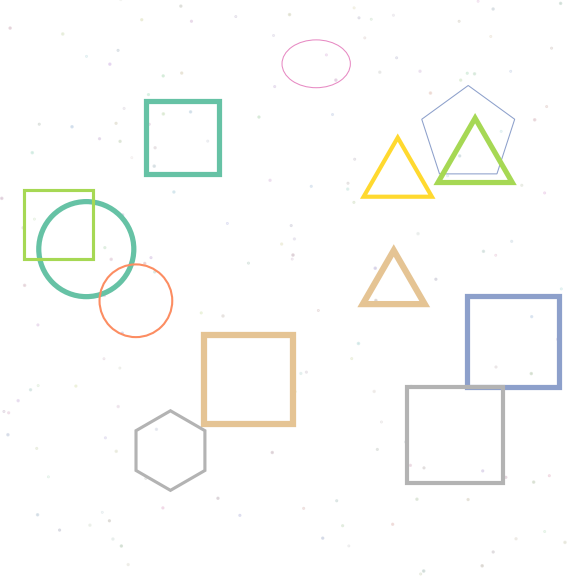[{"shape": "square", "thickness": 2.5, "radius": 0.32, "center": [0.316, 0.761]}, {"shape": "circle", "thickness": 2.5, "radius": 0.41, "center": [0.149, 0.568]}, {"shape": "circle", "thickness": 1, "radius": 0.31, "center": [0.235, 0.478]}, {"shape": "square", "thickness": 2.5, "radius": 0.4, "center": [0.889, 0.408]}, {"shape": "pentagon", "thickness": 0.5, "radius": 0.42, "center": [0.811, 0.766]}, {"shape": "oval", "thickness": 0.5, "radius": 0.3, "center": [0.548, 0.889]}, {"shape": "square", "thickness": 1.5, "radius": 0.3, "center": [0.102, 0.611]}, {"shape": "triangle", "thickness": 2.5, "radius": 0.37, "center": [0.823, 0.72]}, {"shape": "triangle", "thickness": 2, "radius": 0.34, "center": [0.689, 0.693]}, {"shape": "triangle", "thickness": 3, "radius": 0.31, "center": [0.682, 0.504]}, {"shape": "square", "thickness": 3, "radius": 0.39, "center": [0.43, 0.341]}, {"shape": "hexagon", "thickness": 1.5, "radius": 0.34, "center": [0.295, 0.219]}, {"shape": "square", "thickness": 2, "radius": 0.42, "center": [0.788, 0.246]}]